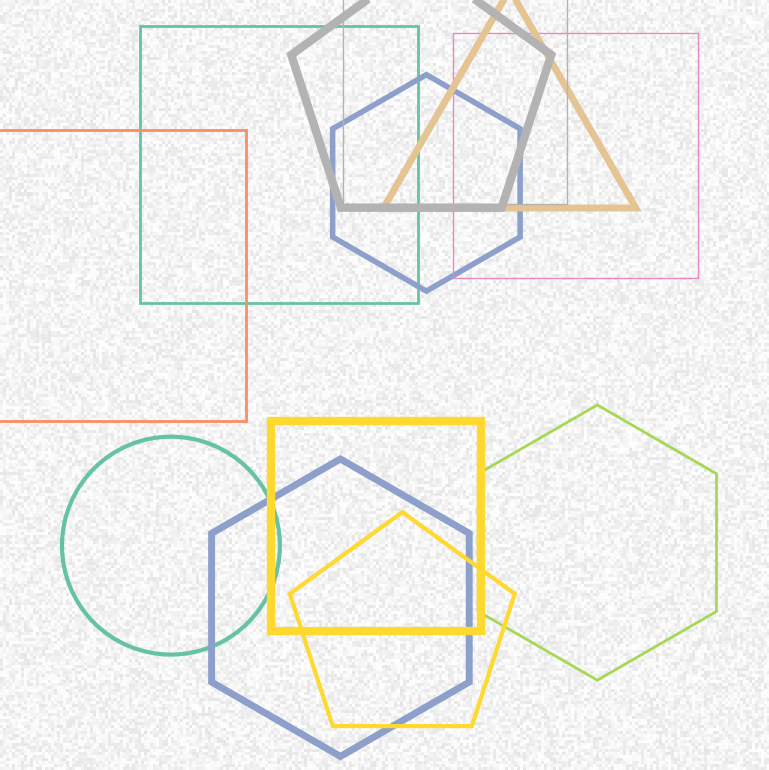[{"shape": "circle", "thickness": 1.5, "radius": 0.71, "center": [0.222, 0.291]}, {"shape": "square", "thickness": 1, "radius": 0.9, "center": [0.362, 0.787]}, {"shape": "square", "thickness": 1, "radius": 0.95, "center": [0.131, 0.642]}, {"shape": "hexagon", "thickness": 2.5, "radius": 0.97, "center": [0.442, 0.211]}, {"shape": "hexagon", "thickness": 2, "radius": 0.7, "center": [0.554, 0.762]}, {"shape": "square", "thickness": 0.5, "radius": 0.8, "center": [0.747, 0.798]}, {"shape": "hexagon", "thickness": 1, "radius": 0.89, "center": [0.776, 0.295]}, {"shape": "pentagon", "thickness": 1.5, "radius": 0.77, "center": [0.522, 0.181]}, {"shape": "square", "thickness": 3, "radius": 0.68, "center": [0.488, 0.317]}, {"shape": "triangle", "thickness": 2.5, "radius": 0.95, "center": [0.662, 0.824]}, {"shape": "square", "thickness": 0.5, "radius": 0.73, "center": [0.591, 0.88]}, {"shape": "pentagon", "thickness": 3, "radius": 0.89, "center": [0.547, 0.874]}]